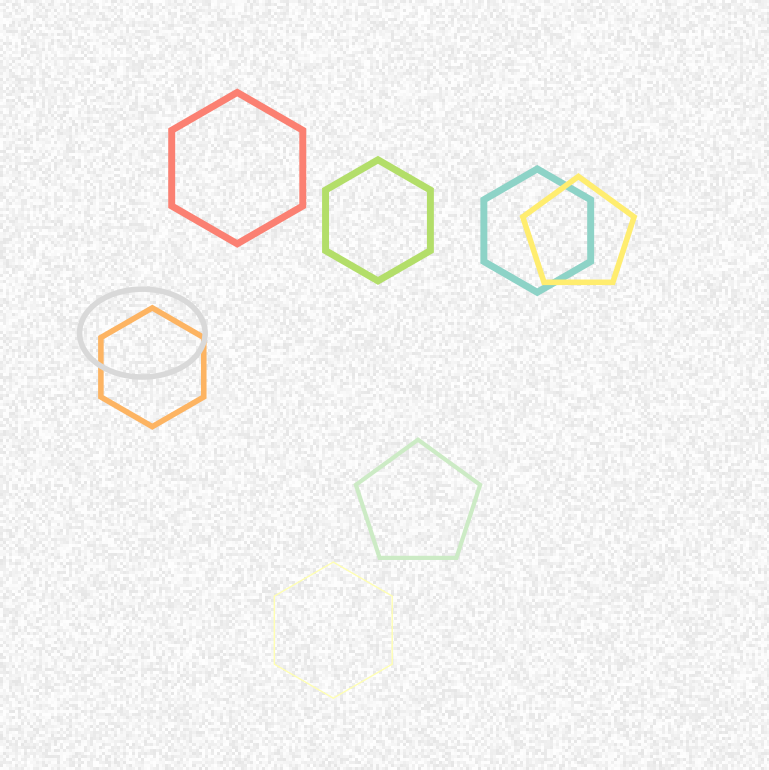[{"shape": "hexagon", "thickness": 2.5, "radius": 0.4, "center": [0.698, 0.7]}, {"shape": "hexagon", "thickness": 0.5, "radius": 0.44, "center": [0.433, 0.182]}, {"shape": "hexagon", "thickness": 2.5, "radius": 0.49, "center": [0.308, 0.782]}, {"shape": "hexagon", "thickness": 2, "radius": 0.39, "center": [0.198, 0.523]}, {"shape": "hexagon", "thickness": 2.5, "radius": 0.39, "center": [0.491, 0.714]}, {"shape": "oval", "thickness": 2, "radius": 0.41, "center": [0.185, 0.567]}, {"shape": "pentagon", "thickness": 1.5, "radius": 0.42, "center": [0.543, 0.344]}, {"shape": "pentagon", "thickness": 2, "radius": 0.38, "center": [0.751, 0.695]}]